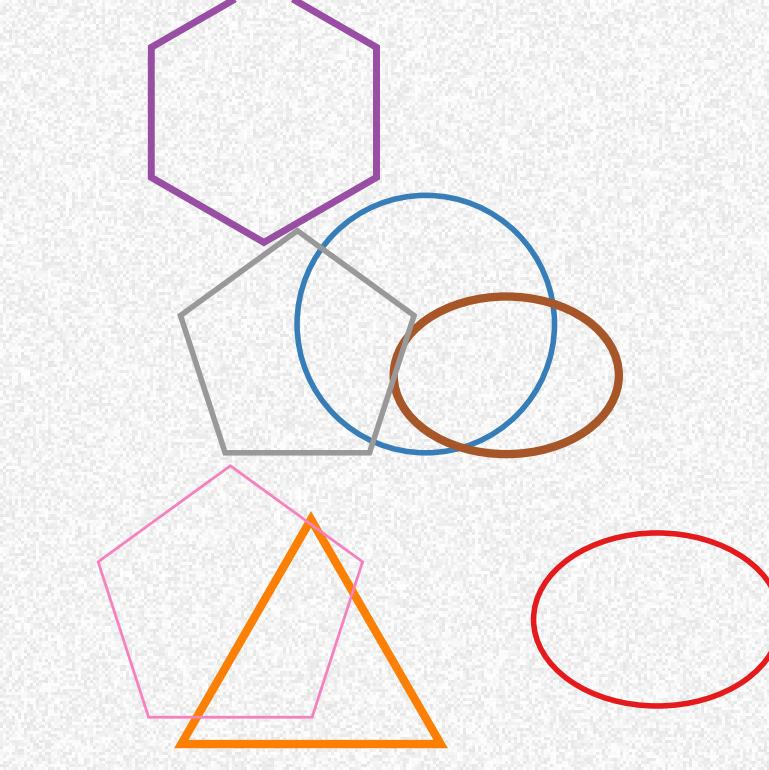[{"shape": "oval", "thickness": 2, "radius": 0.8, "center": [0.853, 0.196]}, {"shape": "circle", "thickness": 2, "radius": 0.84, "center": [0.553, 0.579]}, {"shape": "hexagon", "thickness": 2.5, "radius": 0.84, "center": [0.343, 0.854]}, {"shape": "triangle", "thickness": 3, "radius": 0.97, "center": [0.404, 0.131]}, {"shape": "oval", "thickness": 3, "radius": 0.73, "center": [0.657, 0.513]}, {"shape": "pentagon", "thickness": 1, "radius": 0.9, "center": [0.299, 0.215]}, {"shape": "pentagon", "thickness": 2, "radius": 0.8, "center": [0.386, 0.541]}]